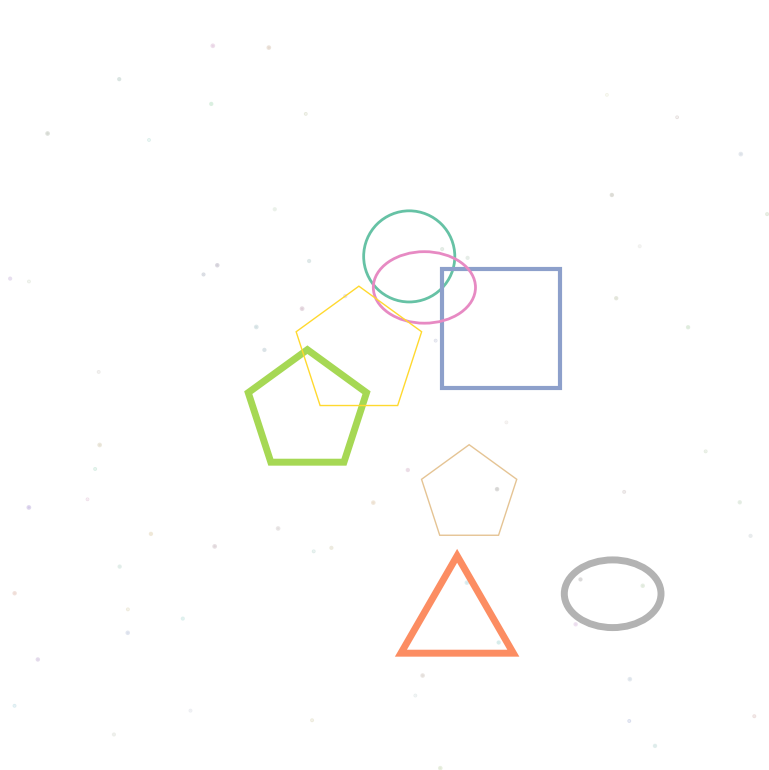[{"shape": "circle", "thickness": 1, "radius": 0.3, "center": [0.531, 0.667]}, {"shape": "triangle", "thickness": 2.5, "radius": 0.42, "center": [0.594, 0.194]}, {"shape": "square", "thickness": 1.5, "radius": 0.39, "center": [0.651, 0.574]}, {"shape": "oval", "thickness": 1, "radius": 0.33, "center": [0.551, 0.627]}, {"shape": "pentagon", "thickness": 2.5, "radius": 0.4, "center": [0.399, 0.465]}, {"shape": "pentagon", "thickness": 0.5, "radius": 0.43, "center": [0.466, 0.543]}, {"shape": "pentagon", "thickness": 0.5, "radius": 0.32, "center": [0.609, 0.357]}, {"shape": "oval", "thickness": 2.5, "radius": 0.31, "center": [0.796, 0.229]}]